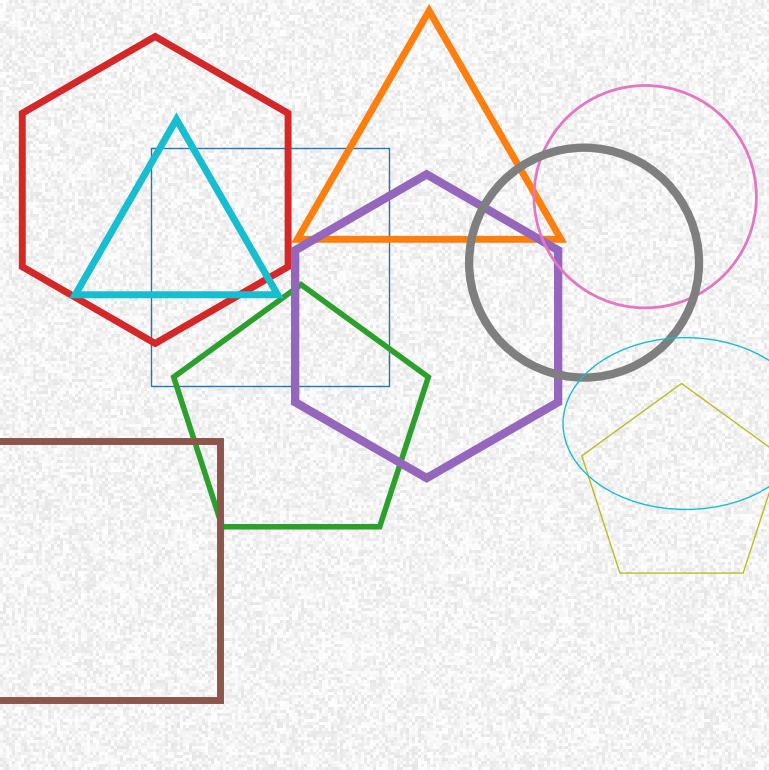[{"shape": "square", "thickness": 0.5, "radius": 0.77, "center": [0.351, 0.653]}, {"shape": "triangle", "thickness": 2.5, "radius": 0.99, "center": [0.557, 0.788]}, {"shape": "pentagon", "thickness": 2, "radius": 0.87, "center": [0.391, 0.457]}, {"shape": "hexagon", "thickness": 2.5, "radius": 1.0, "center": [0.202, 0.753]}, {"shape": "hexagon", "thickness": 3, "radius": 0.99, "center": [0.554, 0.576]}, {"shape": "square", "thickness": 2.5, "radius": 0.84, "center": [0.118, 0.259]}, {"shape": "circle", "thickness": 1, "radius": 0.72, "center": [0.838, 0.745]}, {"shape": "circle", "thickness": 3, "radius": 0.75, "center": [0.759, 0.659]}, {"shape": "pentagon", "thickness": 0.5, "radius": 0.68, "center": [0.885, 0.366]}, {"shape": "oval", "thickness": 0.5, "radius": 0.8, "center": [0.891, 0.45]}, {"shape": "triangle", "thickness": 2.5, "radius": 0.76, "center": [0.229, 0.693]}]